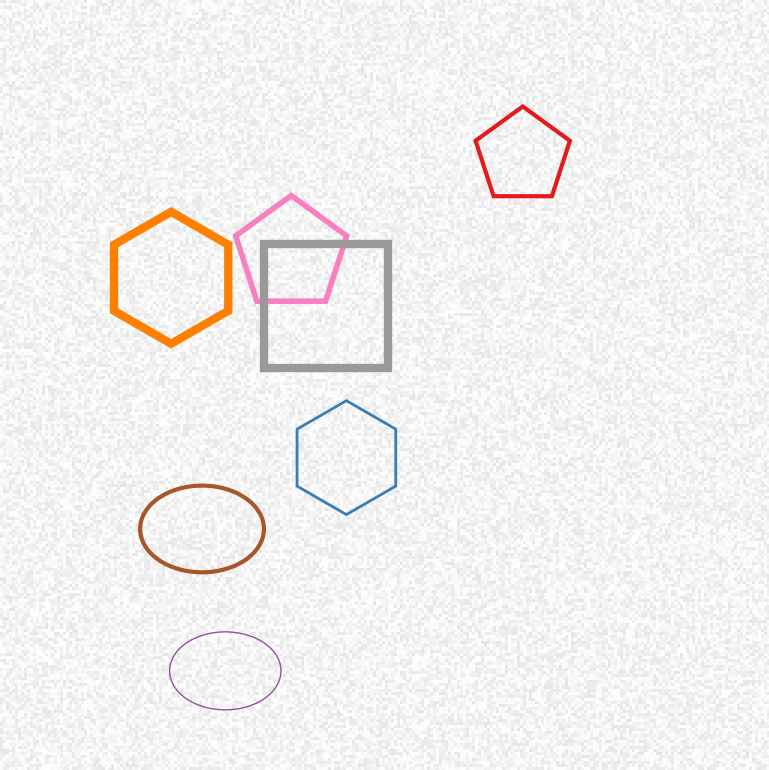[{"shape": "pentagon", "thickness": 1.5, "radius": 0.32, "center": [0.679, 0.797]}, {"shape": "hexagon", "thickness": 1, "radius": 0.37, "center": [0.45, 0.406]}, {"shape": "oval", "thickness": 0.5, "radius": 0.36, "center": [0.293, 0.129]}, {"shape": "hexagon", "thickness": 3, "radius": 0.43, "center": [0.222, 0.639]}, {"shape": "oval", "thickness": 1.5, "radius": 0.4, "center": [0.262, 0.313]}, {"shape": "pentagon", "thickness": 2, "radius": 0.38, "center": [0.378, 0.67]}, {"shape": "square", "thickness": 3, "radius": 0.4, "center": [0.423, 0.602]}]